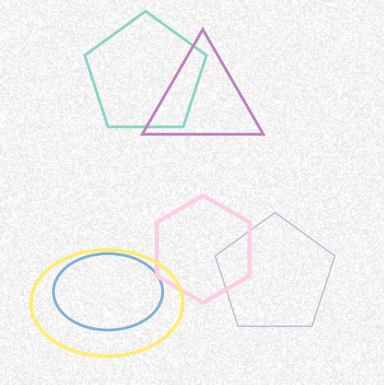[{"shape": "pentagon", "thickness": 2, "radius": 0.83, "center": [0.378, 0.805]}, {"shape": "pentagon", "thickness": 1, "radius": 0.82, "center": [0.714, 0.285]}, {"shape": "oval", "thickness": 2, "radius": 0.71, "center": [0.281, 0.242]}, {"shape": "hexagon", "thickness": 3, "radius": 0.7, "center": [0.528, 0.353]}, {"shape": "triangle", "thickness": 2, "radius": 0.91, "center": [0.527, 0.742]}, {"shape": "oval", "thickness": 2.5, "radius": 0.99, "center": [0.278, 0.213]}]